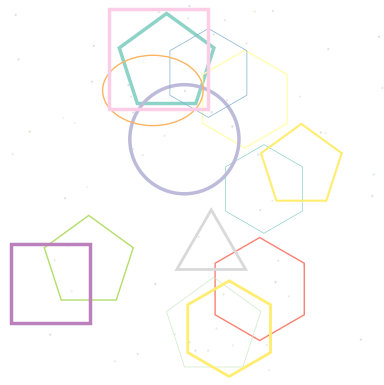[{"shape": "pentagon", "thickness": 2.5, "radius": 0.65, "center": [0.433, 0.836]}, {"shape": "hexagon", "thickness": 0.5, "radius": 0.58, "center": [0.686, 0.509]}, {"shape": "hexagon", "thickness": 1, "radius": 0.63, "center": [0.636, 0.743]}, {"shape": "circle", "thickness": 2.5, "radius": 0.71, "center": [0.479, 0.638]}, {"shape": "hexagon", "thickness": 1, "radius": 0.67, "center": [0.675, 0.249]}, {"shape": "hexagon", "thickness": 0.5, "radius": 0.58, "center": [0.541, 0.81]}, {"shape": "oval", "thickness": 1, "radius": 0.65, "center": [0.397, 0.765]}, {"shape": "pentagon", "thickness": 1, "radius": 0.61, "center": [0.231, 0.319]}, {"shape": "square", "thickness": 2.5, "radius": 0.65, "center": [0.412, 0.847]}, {"shape": "triangle", "thickness": 2, "radius": 0.52, "center": [0.549, 0.352]}, {"shape": "square", "thickness": 2.5, "radius": 0.51, "center": [0.13, 0.264]}, {"shape": "pentagon", "thickness": 0.5, "radius": 0.64, "center": [0.555, 0.151]}, {"shape": "pentagon", "thickness": 1.5, "radius": 0.55, "center": [0.783, 0.568]}, {"shape": "hexagon", "thickness": 2, "radius": 0.62, "center": [0.595, 0.146]}]